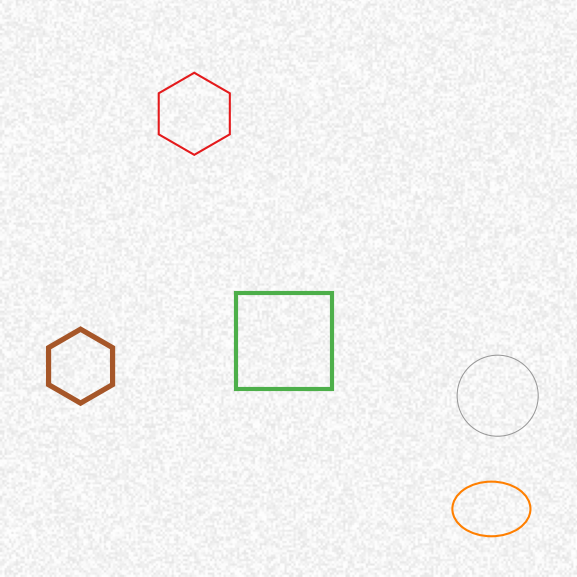[{"shape": "hexagon", "thickness": 1, "radius": 0.36, "center": [0.336, 0.802]}, {"shape": "square", "thickness": 2, "radius": 0.42, "center": [0.492, 0.409]}, {"shape": "oval", "thickness": 1, "radius": 0.34, "center": [0.851, 0.118]}, {"shape": "hexagon", "thickness": 2.5, "radius": 0.32, "center": [0.14, 0.365]}, {"shape": "circle", "thickness": 0.5, "radius": 0.35, "center": [0.862, 0.314]}]